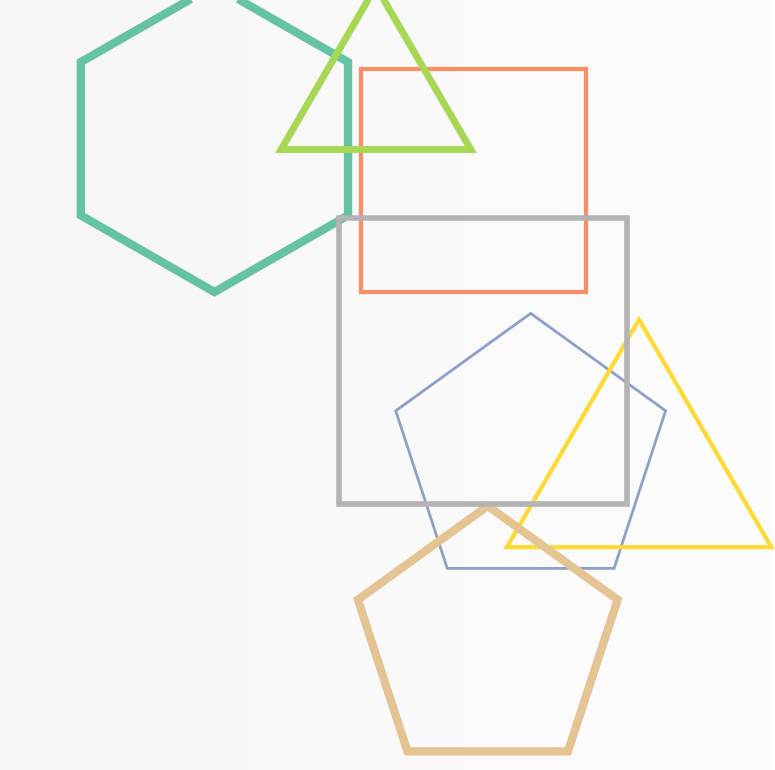[{"shape": "hexagon", "thickness": 3, "radius": 1.0, "center": [0.277, 0.82]}, {"shape": "square", "thickness": 1.5, "radius": 0.72, "center": [0.611, 0.766]}, {"shape": "pentagon", "thickness": 1, "radius": 0.92, "center": [0.685, 0.41]}, {"shape": "triangle", "thickness": 2.5, "radius": 0.71, "center": [0.485, 0.877]}, {"shape": "triangle", "thickness": 1.5, "radius": 0.99, "center": [0.825, 0.388]}, {"shape": "pentagon", "thickness": 3, "radius": 0.88, "center": [0.629, 0.167]}, {"shape": "square", "thickness": 2, "radius": 0.93, "center": [0.624, 0.531]}]